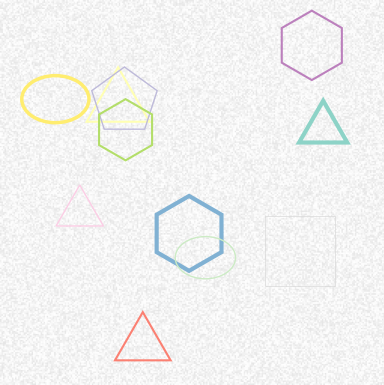[{"shape": "triangle", "thickness": 3, "radius": 0.36, "center": [0.839, 0.666]}, {"shape": "triangle", "thickness": 1.5, "radius": 0.47, "center": [0.307, 0.731]}, {"shape": "pentagon", "thickness": 1, "radius": 0.45, "center": [0.323, 0.737]}, {"shape": "triangle", "thickness": 1.5, "radius": 0.42, "center": [0.371, 0.106]}, {"shape": "hexagon", "thickness": 3, "radius": 0.49, "center": [0.491, 0.394]}, {"shape": "hexagon", "thickness": 1.5, "radius": 0.4, "center": [0.326, 0.663]}, {"shape": "triangle", "thickness": 1, "radius": 0.35, "center": [0.207, 0.448]}, {"shape": "square", "thickness": 0.5, "radius": 0.46, "center": [0.78, 0.348]}, {"shape": "hexagon", "thickness": 1.5, "radius": 0.45, "center": [0.81, 0.882]}, {"shape": "oval", "thickness": 1, "radius": 0.39, "center": [0.533, 0.331]}, {"shape": "oval", "thickness": 2.5, "radius": 0.44, "center": [0.144, 0.742]}]